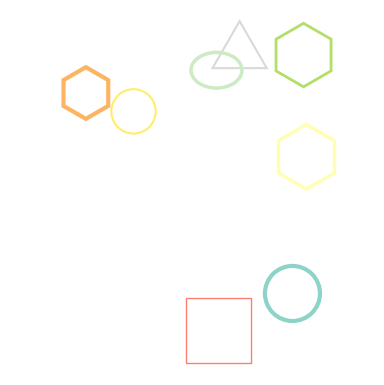[{"shape": "circle", "thickness": 3, "radius": 0.36, "center": [0.76, 0.238]}, {"shape": "hexagon", "thickness": 2.5, "radius": 0.42, "center": [0.796, 0.593]}, {"shape": "square", "thickness": 1, "radius": 0.42, "center": [0.568, 0.141]}, {"shape": "hexagon", "thickness": 3, "radius": 0.34, "center": [0.223, 0.758]}, {"shape": "hexagon", "thickness": 2, "radius": 0.41, "center": [0.788, 0.857]}, {"shape": "triangle", "thickness": 1.5, "radius": 0.41, "center": [0.622, 0.864]}, {"shape": "oval", "thickness": 2.5, "radius": 0.33, "center": [0.562, 0.818]}, {"shape": "circle", "thickness": 1.5, "radius": 0.29, "center": [0.347, 0.711]}]